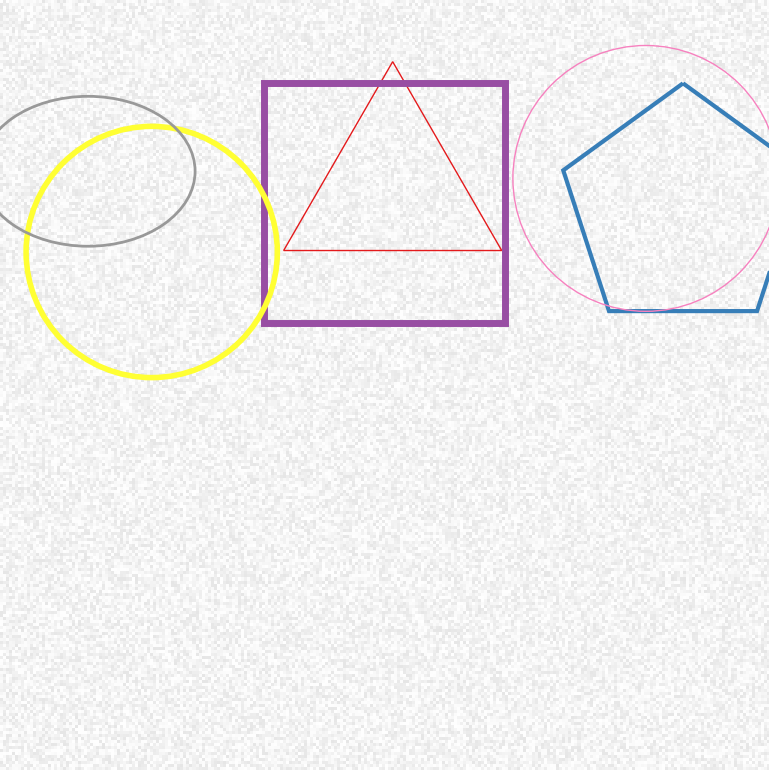[{"shape": "triangle", "thickness": 0.5, "radius": 0.82, "center": [0.51, 0.756]}, {"shape": "pentagon", "thickness": 1.5, "radius": 0.82, "center": [0.887, 0.728]}, {"shape": "square", "thickness": 2.5, "radius": 0.78, "center": [0.499, 0.737]}, {"shape": "circle", "thickness": 2, "radius": 0.82, "center": [0.197, 0.673]}, {"shape": "circle", "thickness": 0.5, "radius": 0.86, "center": [0.839, 0.768]}, {"shape": "oval", "thickness": 1, "radius": 0.7, "center": [0.114, 0.778]}]